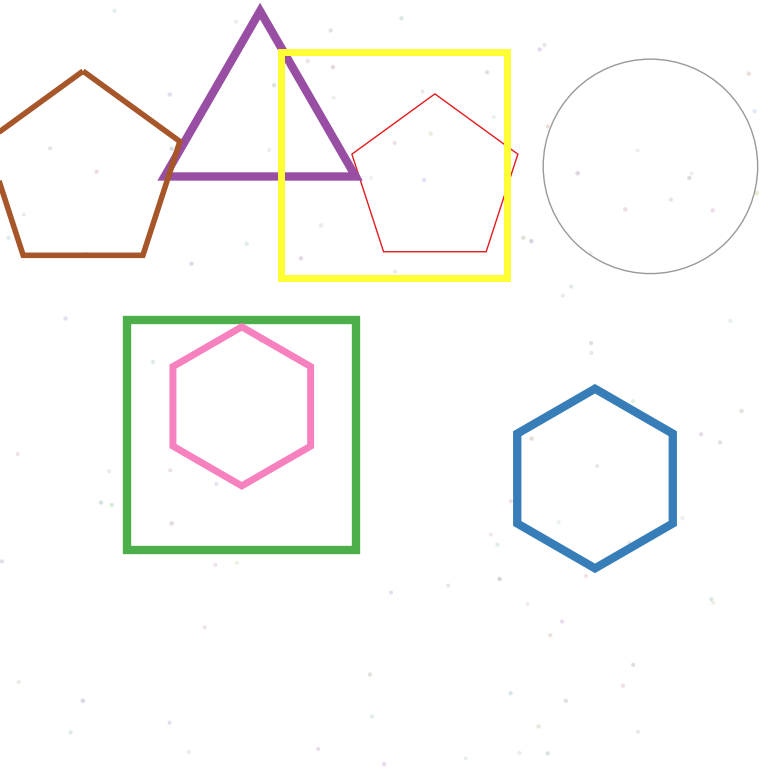[{"shape": "pentagon", "thickness": 0.5, "radius": 0.57, "center": [0.565, 0.765]}, {"shape": "hexagon", "thickness": 3, "radius": 0.58, "center": [0.773, 0.379]}, {"shape": "square", "thickness": 3, "radius": 0.75, "center": [0.313, 0.435]}, {"shape": "triangle", "thickness": 3, "radius": 0.72, "center": [0.338, 0.842]}, {"shape": "square", "thickness": 2.5, "radius": 0.73, "center": [0.511, 0.786]}, {"shape": "pentagon", "thickness": 2, "radius": 0.66, "center": [0.108, 0.775]}, {"shape": "hexagon", "thickness": 2.5, "radius": 0.52, "center": [0.314, 0.472]}, {"shape": "circle", "thickness": 0.5, "radius": 0.7, "center": [0.845, 0.784]}]